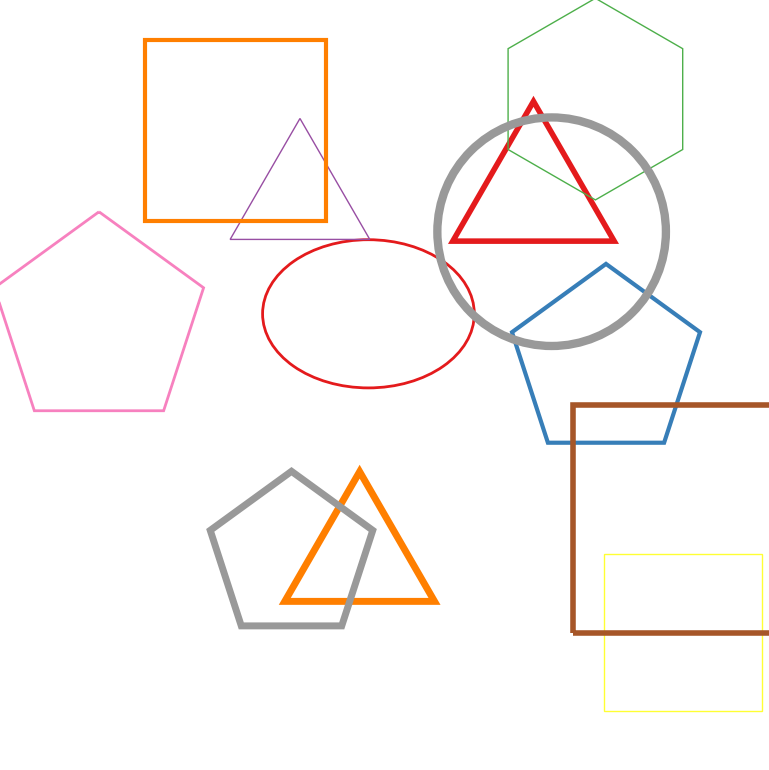[{"shape": "triangle", "thickness": 2, "radius": 0.61, "center": [0.693, 0.747]}, {"shape": "oval", "thickness": 1, "radius": 0.69, "center": [0.478, 0.592]}, {"shape": "pentagon", "thickness": 1.5, "radius": 0.64, "center": [0.787, 0.529]}, {"shape": "hexagon", "thickness": 0.5, "radius": 0.65, "center": [0.773, 0.871]}, {"shape": "triangle", "thickness": 0.5, "radius": 0.52, "center": [0.39, 0.741]}, {"shape": "triangle", "thickness": 2.5, "radius": 0.56, "center": [0.467, 0.275]}, {"shape": "square", "thickness": 1.5, "radius": 0.59, "center": [0.306, 0.831]}, {"shape": "square", "thickness": 0.5, "radius": 0.51, "center": [0.887, 0.179]}, {"shape": "square", "thickness": 2, "radius": 0.74, "center": [0.892, 0.326]}, {"shape": "pentagon", "thickness": 1, "radius": 0.71, "center": [0.129, 0.582]}, {"shape": "circle", "thickness": 3, "radius": 0.74, "center": [0.716, 0.699]}, {"shape": "pentagon", "thickness": 2.5, "radius": 0.55, "center": [0.379, 0.277]}]